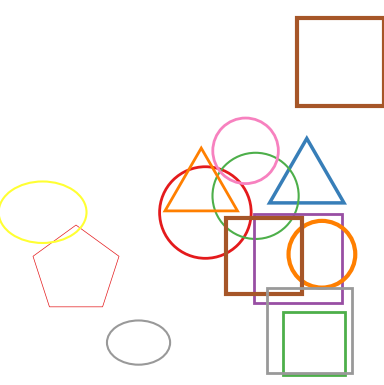[{"shape": "circle", "thickness": 2, "radius": 0.59, "center": [0.533, 0.448]}, {"shape": "pentagon", "thickness": 0.5, "radius": 0.59, "center": [0.197, 0.298]}, {"shape": "triangle", "thickness": 2.5, "radius": 0.56, "center": [0.797, 0.529]}, {"shape": "circle", "thickness": 1.5, "radius": 0.56, "center": [0.664, 0.491]}, {"shape": "square", "thickness": 2, "radius": 0.4, "center": [0.816, 0.108]}, {"shape": "square", "thickness": 2, "radius": 0.57, "center": [0.775, 0.329]}, {"shape": "triangle", "thickness": 2, "radius": 0.54, "center": [0.523, 0.507]}, {"shape": "circle", "thickness": 3, "radius": 0.43, "center": [0.836, 0.34]}, {"shape": "oval", "thickness": 1.5, "radius": 0.57, "center": [0.111, 0.449]}, {"shape": "square", "thickness": 3, "radius": 0.57, "center": [0.884, 0.838]}, {"shape": "square", "thickness": 3, "radius": 0.49, "center": [0.686, 0.335]}, {"shape": "circle", "thickness": 2, "radius": 0.43, "center": [0.638, 0.608]}, {"shape": "square", "thickness": 2, "radius": 0.55, "center": [0.805, 0.142]}, {"shape": "oval", "thickness": 1.5, "radius": 0.41, "center": [0.36, 0.11]}]